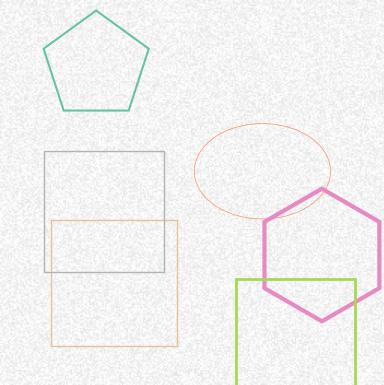[{"shape": "pentagon", "thickness": 1.5, "radius": 0.72, "center": [0.25, 0.829]}, {"shape": "oval", "thickness": 0.5, "radius": 0.88, "center": [0.682, 0.555]}, {"shape": "hexagon", "thickness": 3, "radius": 0.86, "center": [0.836, 0.338]}, {"shape": "square", "thickness": 2, "radius": 0.78, "center": [0.768, 0.119]}, {"shape": "square", "thickness": 1, "radius": 0.82, "center": [0.297, 0.264]}, {"shape": "square", "thickness": 1, "radius": 0.78, "center": [0.27, 0.451]}]